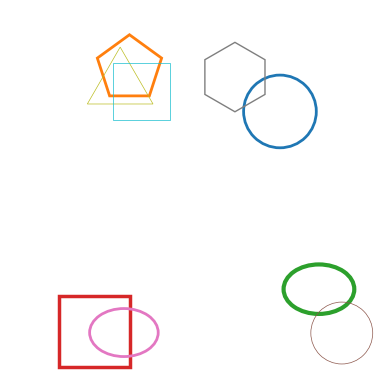[{"shape": "circle", "thickness": 2, "radius": 0.47, "center": [0.727, 0.711]}, {"shape": "pentagon", "thickness": 2, "radius": 0.44, "center": [0.336, 0.822]}, {"shape": "oval", "thickness": 3, "radius": 0.46, "center": [0.828, 0.249]}, {"shape": "square", "thickness": 2.5, "radius": 0.46, "center": [0.245, 0.139]}, {"shape": "circle", "thickness": 0.5, "radius": 0.4, "center": [0.888, 0.135]}, {"shape": "oval", "thickness": 2, "radius": 0.45, "center": [0.322, 0.136]}, {"shape": "hexagon", "thickness": 1, "radius": 0.45, "center": [0.61, 0.8]}, {"shape": "triangle", "thickness": 0.5, "radius": 0.49, "center": [0.312, 0.779]}, {"shape": "square", "thickness": 0.5, "radius": 0.37, "center": [0.367, 0.761]}]